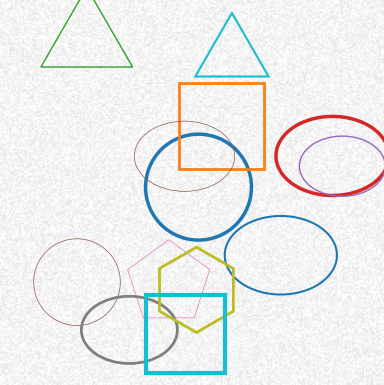[{"shape": "circle", "thickness": 2.5, "radius": 0.69, "center": [0.516, 0.514]}, {"shape": "oval", "thickness": 1.5, "radius": 0.73, "center": [0.729, 0.337]}, {"shape": "square", "thickness": 2, "radius": 0.56, "center": [0.575, 0.673]}, {"shape": "triangle", "thickness": 1, "radius": 0.69, "center": [0.225, 0.895]}, {"shape": "oval", "thickness": 2.5, "radius": 0.73, "center": [0.864, 0.595]}, {"shape": "oval", "thickness": 1, "radius": 0.56, "center": [0.889, 0.568]}, {"shape": "oval", "thickness": 0.5, "radius": 0.65, "center": [0.479, 0.594]}, {"shape": "circle", "thickness": 0.5, "radius": 0.56, "center": [0.2, 0.267]}, {"shape": "pentagon", "thickness": 0.5, "radius": 0.56, "center": [0.438, 0.265]}, {"shape": "oval", "thickness": 2, "radius": 0.62, "center": [0.336, 0.143]}, {"shape": "hexagon", "thickness": 2, "radius": 0.55, "center": [0.51, 0.247]}, {"shape": "triangle", "thickness": 1.5, "radius": 0.55, "center": [0.602, 0.856]}, {"shape": "square", "thickness": 3, "radius": 0.51, "center": [0.482, 0.132]}]